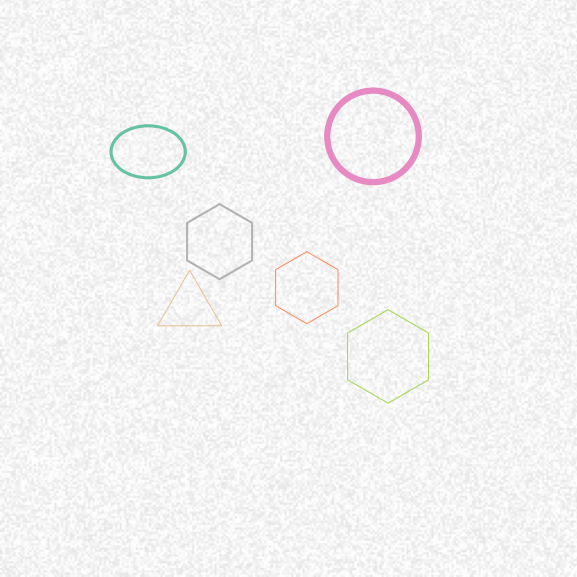[{"shape": "oval", "thickness": 1.5, "radius": 0.32, "center": [0.257, 0.736]}, {"shape": "hexagon", "thickness": 0.5, "radius": 0.31, "center": [0.531, 0.501]}, {"shape": "circle", "thickness": 3, "radius": 0.4, "center": [0.646, 0.763]}, {"shape": "hexagon", "thickness": 0.5, "radius": 0.4, "center": [0.672, 0.382]}, {"shape": "triangle", "thickness": 0.5, "radius": 0.32, "center": [0.328, 0.467]}, {"shape": "hexagon", "thickness": 1, "radius": 0.33, "center": [0.38, 0.581]}]